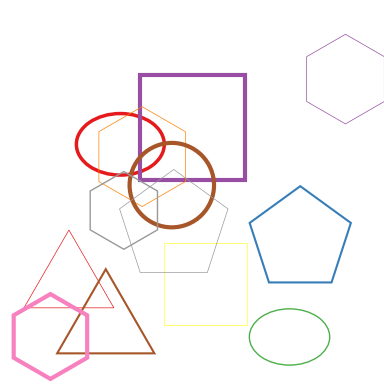[{"shape": "triangle", "thickness": 0.5, "radius": 0.67, "center": [0.179, 0.268]}, {"shape": "oval", "thickness": 2.5, "radius": 0.57, "center": [0.313, 0.625]}, {"shape": "pentagon", "thickness": 1.5, "radius": 0.69, "center": [0.78, 0.378]}, {"shape": "oval", "thickness": 1, "radius": 0.52, "center": [0.752, 0.125]}, {"shape": "square", "thickness": 3, "radius": 0.68, "center": [0.5, 0.669]}, {"shape": "hexagon", "thickness": 0.5, "radius": 0.58, "center": [0.897, 0.795]}, {"shape": "hexagon", "thickness": 0.5, "radius": 0.65, "center": [0.369, 0.593]}, {"shape": "square", "thickness": 0.5, "radius": 0.54, "center": [0.534, 0.262]}, {"shape": "triangle", "thickness": 1.5, "radius": 0.73, "center": [0.275, 0.155]}, {"shape": "circle", "thickness": 3, "radius": 0.55, "center": [0.446, 0.519]}, {"shape": "hexagon", "thickness": 3, "radius": 0.55, "center": [0.131, 0.126]}, {"shape": "hexagon", "thickness": 1, "radius": 0.5, "center": [0.322, 0.453]}, {"shape": "pentagon", "thickness": 0.5, "radius": 0.74, "center": [0.451, 0.412]}]